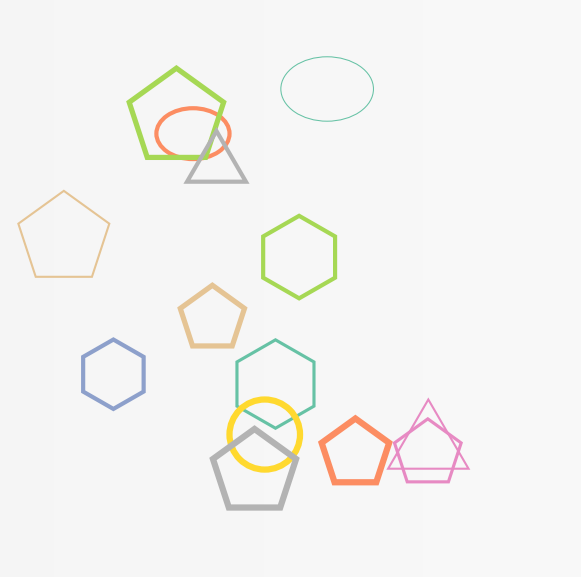[{"shape": "oval", "thickness": 0.5, "radius": 0.4, "center": [0.563, 0.845]}, {"shape": "hexagon", "thickness": 1.5, "radius": 0.38, "center": [0.474, 0.334]}, {"shape": "pentagon", "thickness": 3, "radius": 0.31, "center": [0.611, 0.213]}, {"shape": "oval", "thickness": 2, "radius": 0.31, "center": [0.332, 0.768]}, {"shape": "hexagon", "thickness": 2, "radius": 0.3, "center": [0.195, 0.351]}, {"shape": "pentagon", "thickness": 1.5, "radius": 0.3, "center": [0.736, 0.214]}, {"shape": "triangle", "thickness": 1, "radius": 0.4, "center": [0.737, 0.227]}, {"shape": "hexagon", "thickness": 2, "radius": 0.36, "center": [0.515, 0.554]}, {"shape": "pentagon", "thickness": 2.5, "radius": 0.43, "center": [0.304, 0.796]}, {"shape": "circle", "thickness": 3, "radius": 0.3, "center": [0.456, 0.247]}, {"shape": "pentagon", "thickness": 2.5, "radius": 0.29, "center": [0.365, 0.447]}, {"shape": "pentagon", "thickness": 1, "radius": 0.41, "center": [0.11, 0.586]}, {"shape": "triangle", "thickness": 2, "radius": 0.29, "center": [0.372, 0.714]}, {"shape": "pentagon", "thickness": 3, "radius": 0.38, "center": [0.438, 0.181]}]